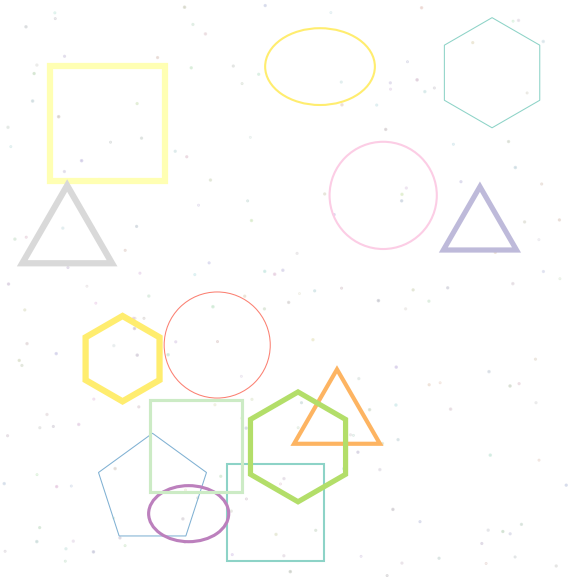[{"shape": "square", "thickness": 1, "radius": 0.42, "center": [0.477, 0.111]}, {"shape": "hexagon", "thickness": 0.5, "radius": 0.48, "center": [0.852, 0.873]}, {"shape": "square", "thickness": 3, "radius": 0.5, "center": [0.186, 0.785]}, {"shape": "triangle", "thickness": 2.5, "radius": 0.37, "center": [0.831, 0.603]}, {"shape": "circle", "thickness": 0.5, "radius": 0.46, "center": [0.376, 0.402]}, {"shape": "pentagon", "thickness": 0.5, "radius": 0.49, "center": [0.264, 0.151]}, {"shape": "triangle", "thickness": 2, "radius": 0.43, "center": [0.584, 0.274]}, {"shape": "hexagon", "thickness": 2.5, "radius": 0.48, "center": [0.516, 0.225]}, {"shape": "circle", "thickness": 1, "radius": 0.46, "center": [0.664, 0.661]}, {"shape": "triangle", "thickness": 3, "radius": 0.45, "center": [0.116, 0.588]}, {"shape": "oval", "thickness": 1.5, "radius": 0.35, "center": [0.327, 0.11]}, {"shape": "square", "thickness": 1.5, "radius": 0.4, "center": [0.34, 0.227]}, {"shape": "oval", "thickness": 1, "radius": 0.48, "center": [0.554, 0.884]}, {"shape": "hexagon", "thickness": 3, "radius": 0.37, "center": [0.212, 0.378]}]